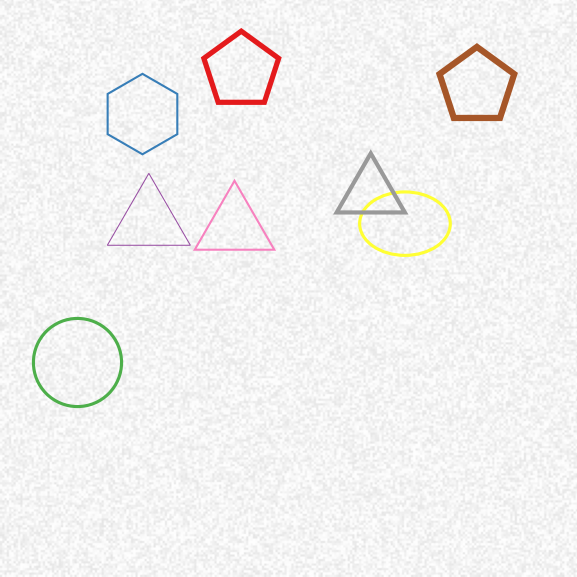[{"shape": "pentagon", "thickness": 2.5, "radius": 0.34, "center": [0.418, 0.877]}, {"shape": "hexagon", "thickness": 1, "radius": 0.35, "center": [0.247, 0.802]}, {"shape": "circle", "thickness": 1.5, "radius": 0.38, "center": [0.134, 0.371]}, {"shape": "triangle", "thickness": 0.5, "radius": 0.42, "center": [0.258, 0.616]}, {"shape": "oval", "thickness": 1.5, "radius": 0.39, "center": [0.701, 0.612]}, {"shape": "pentagon", "thickness": 3, "radius": 0.34, "center": [0.826, 0.85]}, {"shape": "triangle", "thickness": 1, "radius": 0.4, "center": [0.406, 0.607]}, {"shape": "triangle", "thickness": 2, "radius": 0.34, "center": [0.642, 0.665]}]